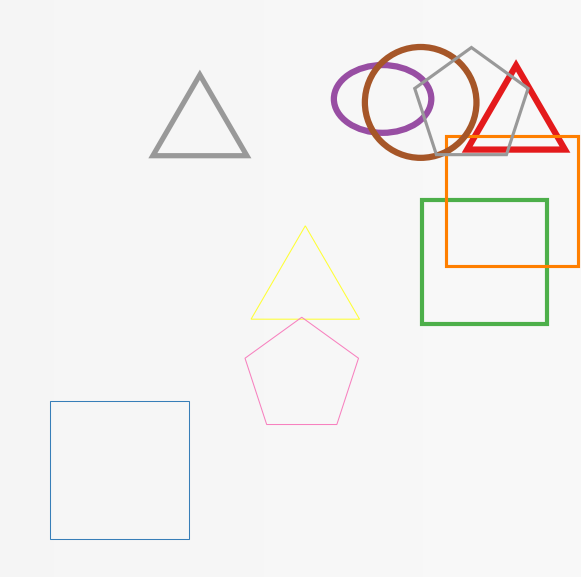[{"shape": "triangle", "thickness": 3, "radius": 0.49, "center": [0.888, 0.789]}, {"shape": "square", "thickness": 0.5, "radius": 0.6, "center": [0.206, 0.185]}, {"shape": "square", "thickness": 2, "radius": 0.54, "center": [0.833, 0.545]}, {"shape": "oval", "thickness": 3, "radius": 0.42, "center": [0.658, 0.828]}, {"shape": "square", "thickness": 1.5, "radius": 0.57, "center": [0.881, 0.651]}, {"shape": "triangle", "thickness": 0.5, "radius": 0.54, "center": [0.525, 0.5]}, {"shape": "circle", "thickness": 3, "radius": 0.48, "center": [0.724, 0.822]}, {"shape": "pentagon", "thickness": 0.5, "radius": 0.51, "center": [0.519, 0.347]}, {"shape": "triangle", "thickness": 2.5, "radius": 0.47, "center": [0.344, 0.776]}, {"shape": "pentagon", "thickness": 1.5, "radius": 0.51, "center": [0.811, 0.814]}]